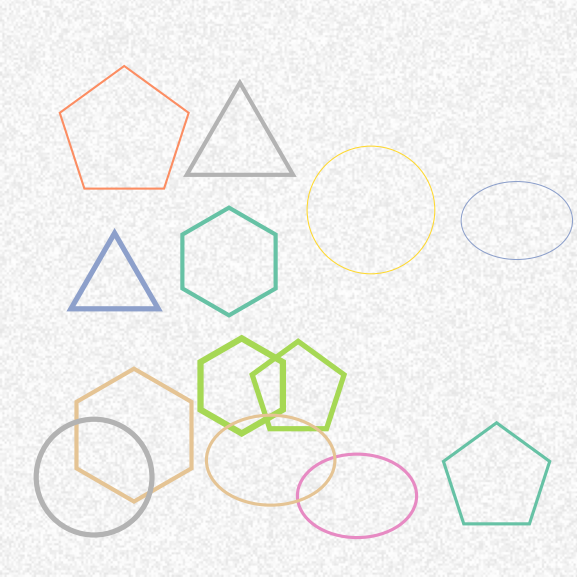[{"shape": "pentagon", "thickness": 1.5, "radius": 0.48, "center": [0.86, 0.17]}, {"shape": "hexagon", "thickness": 2, "radius": 0.47, "center": [0.397, 0.546]}, {"shape": "pentagon", "thickness": 1, "radius": 0.59, "center": [0.215, 0.767]}, {"shape": "oval", "thickness": 0.5, "radius": 0.48, "center": [0.895, 0.617]}, {"shape": "triangle", "thickness": 2.5, "radius": 0.44, "center": [0.198, 0.508]}, {"shape": "oval", "thickness": 1.5, "radius": 0.52, "center": [0.618, 0.141]}, {"shape": "hexagon", "thickness": 3, "radius": 0.41, "center": [0.419, 0.331]}, {"shape": "pentagon", "thickness": 2.5, "radius": 0.42, "center": [0.516, 0.324]}, {"shape": "circle", "thickness": 0.5, "radius": 0.55, "center": [0.642, 0.636]}, {"shape": "hexagon", "thickness": 2, "radius": 0.58, "center": [0.232, 0.246]}, {"shape": "oval", "thickness": 1.5, "radius": 0.56, "center": [0.469, 0.202]}, {"shape": "circle", "thickness": 2.5, "radius": 0.5, "center": [0.163, 0.173]}, {"shape": "triangle", "thickness": 2, "radius": 0.53, "center": [0.415, 0.75]}]